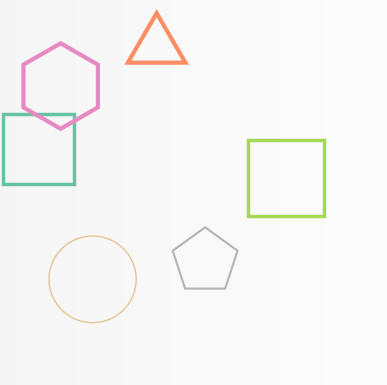[{"shape": "square", "thickness": 2.5, "radius": 0.46, "center": [0.1, 0.613]}, {"shape": "triangle", "thickness": 3, "radius": 0.43, "center": [0.404, 0.88]}, {"shape": "hexagon", "thickness": 3, "radius": 0.56, "center": [0.157, 0.777]}, {"shape": "square", "thickness": 2.5, "radius": 0.49, "center": [0.738, 0.537]}, {"shape": "circle", "thickness": 1, "radius": 0.56, "center": [0.239, 0.274]}, {"shape": "pentagon", "thickness": 1.5, "radius": 0.44, "center": [0.529, 0.322]}]